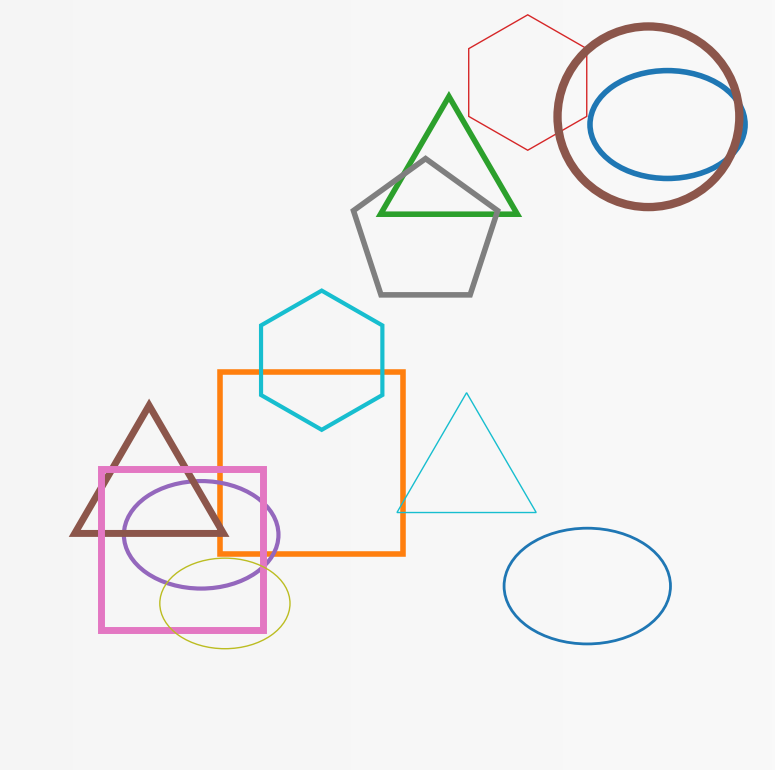[{"shape": "oval", "thickness": 1, "radius": 0.54, "center": [0.758, 0.239]}, {"shape": "oval", "thickness": 2, "radius": 0.5, "center": [0.861, 0.838]}, {"shape": "square", "thickness": 2, "radius": 0.59, "center": [0.402, 0.399]}, {"shape": "triangle", "thickness": 2, "radius": 0.51, "center": [0.579, 0.773]}, {"shape": "hexagon", "thickness": 0.5, "radius": 0.44, "center": [0.681, 0.893]}, {"shape": "oval", "thickness": 1.5, "radius": 0.5, "center": [0.26, 0.305]}, {"shape": "triangle", "thickness": 2.5, "radius": 0.55, "center": [0.192, 0.363]}, {"shape": "circle", "thickness": 3, "radius": 0.59, "center": [0.837, 0.848]}, {"shape": "square", "thickness": 2.5, "radius": 0.52, "center": [0.235, 0.286]}, {"shape": "pentagon", "thickness": 2, "radius": 0.49, "center": [0.549, 0.696]}, {"shape": "oval", "thickness": 0.5, "radius": 0.42, "center": [0.29, 0.216]}, {"shape": "hexagon", "thickness": 1.5, "radius": 0.45, "center": [0.415, 0.532]}, {"shape": "triangle", "thickness": 0.5, "radius": 0.52, "center": [0.602, 0.386]}]